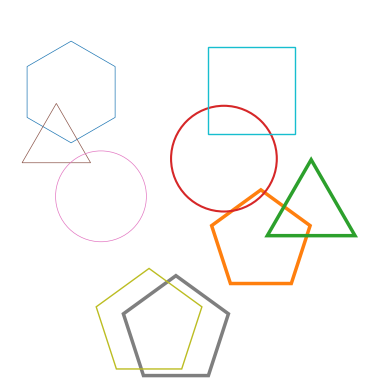[{"shape": "hexagon", "thickness": 0.5, "radius": 0.66, "center": [0.185, 0.761]}, {"shape": "pentagon", "thickness": 2.5, "radius": 0.67, "center": [0.678, 0.372]}, {"shape": "triangle", "thickness": 2.5, "radius": 0.66, "center": [0.808, 0.454]}, {"shape": "circle", "thickness": 1.5, "radius": 0.69, "center": [0.582, 0.588]}, {"shape": "triangle", "thickness": 0.5, "radius": 0.51, "center": [0.146, 0.629]}, {"shape": "circle", "thickness": 0.5, "radius": 0.59, "center": [0.262, 0.49]}, {"shape": "pentagon", "thickness": 2.5, "radius": 0.72, "center": [0.457, 0.141]}, {"shape": "pentagon", "thickness": 1, "radius": 0.72, "center": [0.387, 0.158]}, {"shape": "square", "thickness": 1, "radius": 0.56, "center": [0.654, 0.765]}]